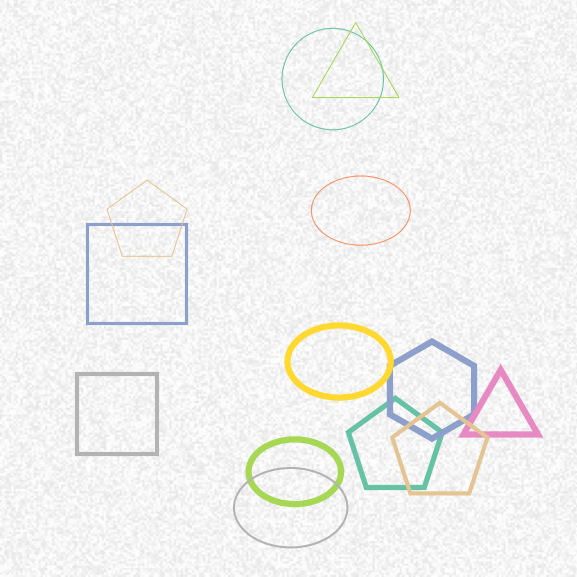[{"shape": "pentagon", "thickness": 2.5, "radius": 0.43, "center": [0.684, 0.224]}, {"shape": "circle", "thickness": 0.5, "radius": 0.44, "center": [0.576, 0.862]}, {"shape": "oval", "thickness": 0.5, "radius": 0.43, "center": [0.625, 0.634]}, {"shape": "hexagon", "thickness": 3, "radius": 0.42, "center": [0.748, 0.324]}, {"shape": "square", "thickness": 1.5, "radius": 0.43, "center": [0.237, 0.526]}, {"shape": "triangle", "thickness": 3, "radius": 0.37, "center": [0.867, 0.284]}, {"shape": "triangle", "thickness": 0.5, "radius": 0.43, "center": [0.616, 0.874]}, {"shape": "oval", "thickness": 3, "radius": 0.4, "center": [0.511, 0.182]}, {"shape": "oval", "thickness": 3, "radius": 0.45, "center": [0.587, 0.373]}, {"shape": "pentagon", "thickness": 0.5, "radius": 0.36, "center": [0.255, 0.614]}, {"shape": "pentagon", "thickness": 2, "radius": 0.43, "center": [0.762, 0.215]}, {"shape": "oval", "thickness": 1, "radius": 0.49, "center": [0.503, 0.12]}, {"shape": "square", "thickness": 2, "radius": 0.35, "center": [0.203, 0.282]}]